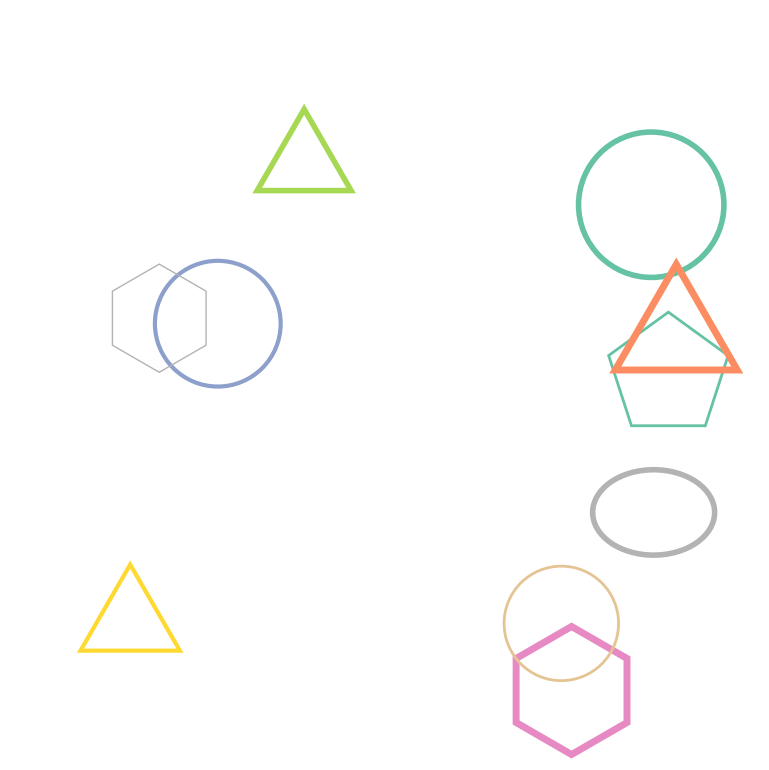[{"shape": "circle", "thickness": 2, "radius": 0.47, "center": [0.846, 0.734]}, {"shape": "pentagon", "thickness": 1, "radius": 0.41, "center": [0.868, 0.513]}, {"shape": "triangle", "thickness": 2.5, "radius": 0.46, "center": [0.878, 0.565]}, {"shape": "circle", "thickness": 1.5, "radius": 0.41, "center": [0.283, 0.58]}, {"shape": "hexagon", "thickness": 2.5, "radius": 0.42, "center": [0.742, 0.103]}, {"shape": "triangle", "thickness": 2, "radius": 0.35, "center": [0.395, 0.788]}, {"shape": "triangle", "thickness": 1.5, "radius": 0.37, "center": [0.169, 0.192]}, {"shape": "circle", "thickness": 1, "radius": 0.37, "center": [0.729, 0.19]}, {"shape": "hexagon", "thickness": 0.5, "radius": 0.35, "center": [0.207, 0.587]}, {"shape": "oval", "thickness": 2, "radius": 0.4, "center": [0.849, 0.335]}]